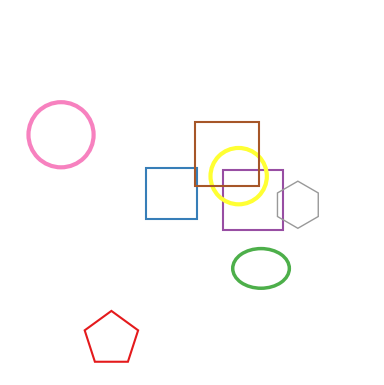[{"shape": "pentagon", "thickness": 1.5, "radius": 0.36, "center": [0.289, 0.119]}, {"shape": "square", "thickness": 1.5, "radius": 0.33, "center": [0.446, 0.498]}, {"shape": "oval", "thickness": 2.5, "radius": 0.37, "center": [0.678, 0.303]}, {"shape": "square", "thickness": 1.5, "radius": 0.39, "center": [0.657, 0.481]}, {"shape": "circle", "thickness": 3, "radius": 0.37, "center": [0.62, 0.543]}, {"shape": "square", "thickness": 1.5, "radius": 0.41, "center": [0.59, 0.601]}, {"shape": "circle", "thickness": 3, "radius": 0.42, "center": [0.159, 0.65]}, {"shape": "hexagon", "thickness": 1, "radius": 0.31, "center": [0.774, 0.468]}]